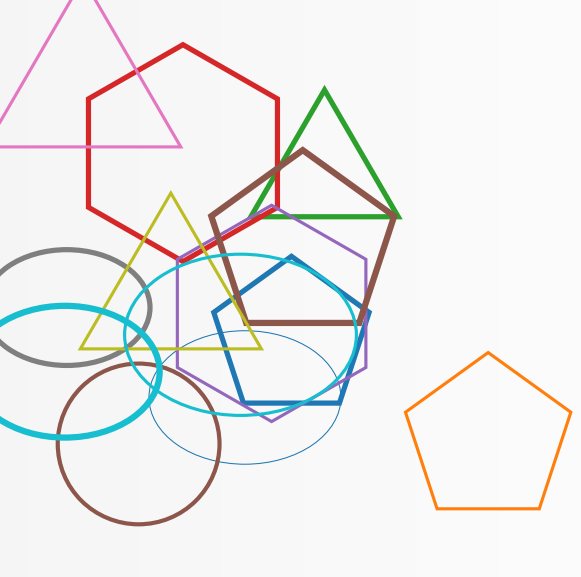[{"shape": "oval", "thickness": 0.5, "radius": 0.83, "center": [0.421, 0.311]}, {"shape": "pentagon", "thickness": 2.5, "radius": 0.7, "center": [0.501, 0.415]}, {"shape": "pentagon", "thickness": 1.5, "radius": 0.75, "center": [0.84, 0.239]}, {"shape": "triangle", "thickness": 2.5, "radius": 0.73, "center": [0.558, 0.697]}, {"shape": "hexagon", "thickness": 2.5, "radius": 0.94, "center": [0.315, 0.734]}, {"shape": "hexagon", "thickness": 1.5, "radius": 0.94, "center": [0.467, 0.456]}, {"shape": "pentagon", "thickness": 3, "radius": 0.83, "center": [0.521, 0.574]}, {"shape": "circle", "thickness": 2, "radius": 0.7, "center": [0.239, 0.23]}, {"shape": "triangle", "thickness": 1.5, "radius": 0.97, "center": [0.143, 0.842]}, {"shape": "oval", "thickness": 2.5, "radius": 0.72, "center": [0.115, 0.467]}, {"shape": "triangle", "thickness": 1.5, "radius": 0.9, "center": [0.294, 0.485]}, {"shape": "oval", "thickness": 3, "radius": 0.81, "center": [0.112, 0.356]}, {"shape": "oval", "thickness": 1.5, "radius": 1.0, "center": [0.414, 0.419]}]